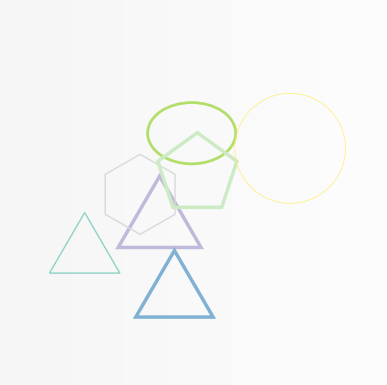[{"shape": "triangle", "thickness": 1, "radius": 0.52, "center": [0.218, 0.343]}, {"shape": "triangle", "thickness": 2.5, "radius": 0.62, "center": [0.412, 0.419]}, {"shape": "triangle", "thickness": 2.5, "radius": 0.58, "center": [0.45, 0.234]}, {"shape": "oval", "thickness": 2, "radius": 0.57, "center": [0.495, 0.654]}, {"shape": "hexagon", "thickness": 1, "radius": 0.52, "center": [0.362, 0.495]}, {"shape": "pentagon", "thickness": 2.5, "radius": 0.54, "center": [0.509, 0.548]}, {"shape": "circle", "thickness": 0.5, "radius": 0.71, "center": [0.749, 0.615]}]